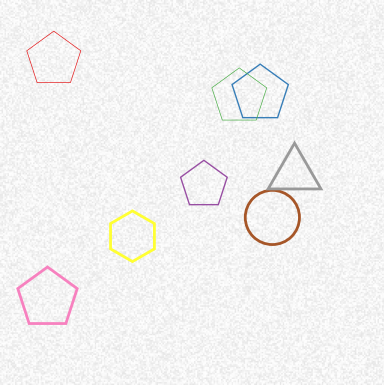[{"shape": "pentagon", "thickness": 0.5, "radius": 0.37, "center": [0.14, 0.845]}, {"shape": "pentagon", "thickness": 1, "radius": 0.38, "center": [0.676, 0.757]}, {"shape": "pentagon", "thickness": 0.5, "radius": 0.37, "center": [0.621, 0.749]}, {"shape": "pentagon", "thickness": 1, "radius": 0.32, "center": [0.53, 0.52]}, {"shape": "hexagon", "thickness": 2, "radius": 0.33, "center": [0.344, 0.386]}, {"shape": "circle", "thickness": 2, "radius": 0.35, "center": [0.707, 0.435]}, {"shape": "pentagon", "thickness": 2, "radius": 0.41, "center": [0.123, 0.225]}, {"shape": "triangle", "thickness": 2, "radius": 0.4, "center": [0.765, 0.549]}]